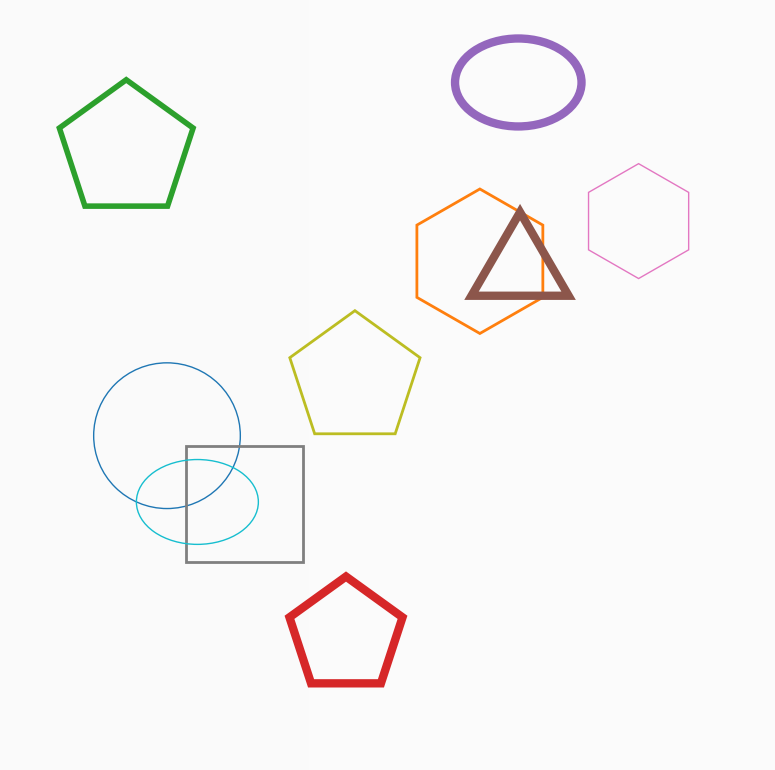[{"shape": "circle", "thickness": 0.5, "radius": 0.47, "center": [0.215, 0.434]}, {"shape": "hexagon", "thickness": 1, "radius": 0.47, "center": [0.619, 0.661]}, {"shape": "pentagon", "thickness": 2, "radius": 0.45, "center": [0.163, 0.806]}, {"shape": "pentagon", "thickness": 3, "radius": 0.38, "center": [0.446, 0.175]}, {"shape": "oval", "thickness": 3, "radius": 0.41, "center": [0.669, 0.893]}, {"shape": "triangle", "thickness": 3, "radius": 0.36, "center": [0.671, 0.652]}, {"shape": "hexagon", "thickness": 0.5, "radius": 0.37, "center": [0.824, 0.713]}, {"shape": "square", "thickness": 1, "radius": 0.38, "center": [0.316, 0.345]}, {"shape": "pentagon", "thickness": 1, "radius": 0.44, "center": [0.458, 0.508]}, {"shape": "oval", "thickness": 0.5, "radius": 0.39, "center": [0.255, 0.348]}]